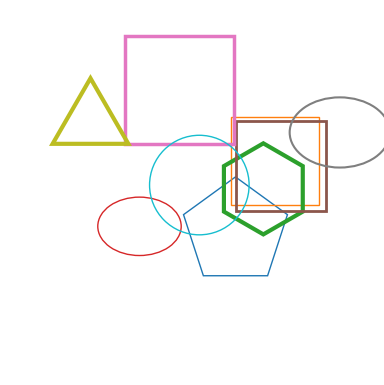[{"shape": "pentagon", "thickness": 1, "radius": 0.71, "center": [0.612, 0.399]}, {"shape": "square", "thickness": 1, "radius": 0.57, "center": [0.714, 0.582]}, {"shape": "hexagon", "thickness": 3, "radius": 0.59, "center": [0.684, 0.509]}, {"shape": "oval", "thickness": 1, "radius": 0.54, "center": [0.362, 0.412]}, {"shape": "square", "thickness": 2, "radius": 0.59, "center": [0.729, 0.568]}, {"shape": "square", "thickness": 2.5, "radius": 0.7, "center": [0.466, 0.766]}, {"shape": "oval", "thickness": 1.5, "radius": 0.65, "center": [0.883, 0.656]}, {"shape": "triangle", "thickness": 3, "radius": 0.57, "center": [0.235, 0.683]}, {"shape": "circle", "thickness": 1, "radius": 0.65, "center": [0.518, 0.519]}]